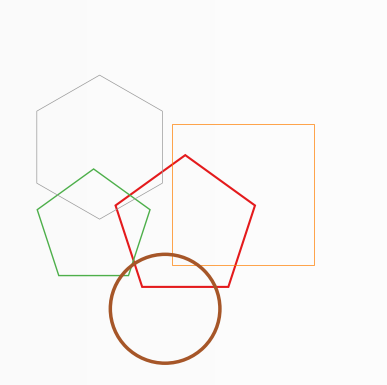[{"shape": "pentagon", "thickness": 1.5, "radius": 0.95, "center": [0.478, 0.408]}, {"shape": "pentagon", "thickness": 1, "radius": 0.77, "center": [0.242, 0.408]}, {"shape": "square", "thickness": 0.5, "radius": 0.91, "center": [0.626, 0.495]}, {"shape": "circle", "thickness": 2.5, "radius": 0.71, "center": [0.426, 0.198]}, {"shape": "hexagon", "thickness": 0.5, "radius": 0.94, "center": [0.257, 0.618]}]